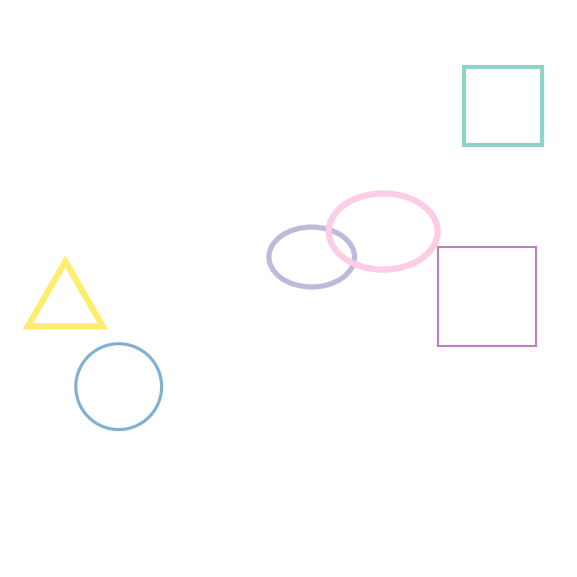[{"shape": "square", "thickness": 2, "radius": 0.34, "center": [0.871, 0.815]}, {"shape": "oval", "thickness": 2.5, "radius": 0.37, "center": [0.54, 0.554]}, {"shape": "circle", "thickness": 1.5, "radius": 0.37, "center": [0.206, 0.33]}, {"shape": "oval", "thickness": 3, "radius": 0.47, "center": [0.664, 0.598]}, {"shape": "square", "thickness": 1, "radius": 0.43, "center": [0.843, 0.486]}, {"shape": "triangle", "thickness": 3, "radius": 0.37, "center": [0.113, 0.471]}]